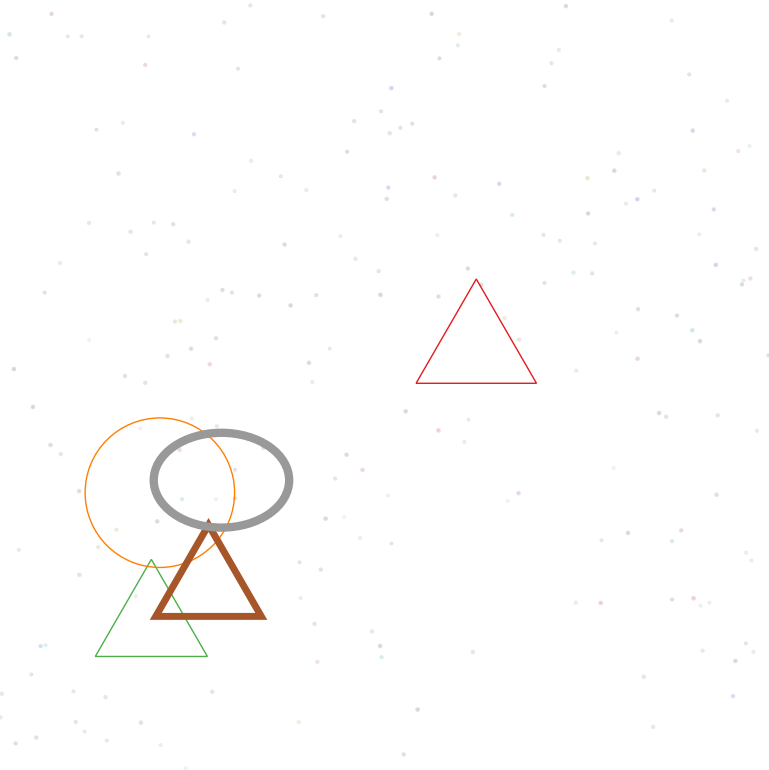[{"shape": "triangle", "thickness": 0.5, "radius": 0.45, "center": [0.619, 0.547]}, {"shape": "triangle", "thickness": 0.5, "radius": 0.42, "center": [0.197, 0.189]}, {"shape": "circle", "thickness": 0.5, "radius": 0.49, "center": [0.208, 0.36]}, {"shape": "triangle", "thickness": 2.5, "radius": 0.4, "center": [0.271, 0.239]}, {"shape": "oval", "thickness": 3, "radius": 0.44, "center": [0.288, 0.376]}]